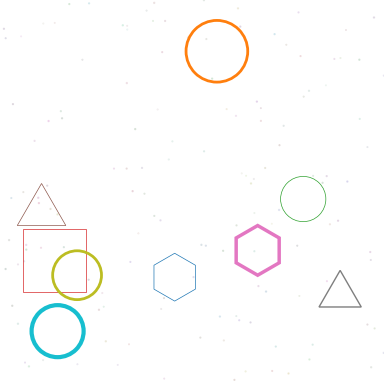[{"shape": "hexagon", "thickness": 0.5, "radius": 0.31, "center": [0.454, 0.28]}, {"shape": "circle", "thickness": 2, "radius": 0.4, "center": [0.563, 0.867]}, {"shape": "circle", "thickness": 0.5, "radius": 0.29, "center": [0.788, 0.483]}, {"shape": "square", "thickness": 0.5, "radius": 0.41, "center": [0.141, 0.323]}, {"shape": "triangle", "thickness": 0.5, "radius": 0.36, "center": [0.108, 0.451]}, {"shape": "hexagon", "thickness": 2.5, "radius": 0.32, "center": [0.669, 0.35]}, {"shape": "triangle", "thickness": 1, "radius": 0.32, "center": [0.883, 0.234]}, {"shape": "circle", "thickness": 2, "radius": 0.32, "center": [0.2, 0.285]}, {"shape": "circle", "thickness": 3, "radius": 0.34, "center": [0.15, 0.14]}]